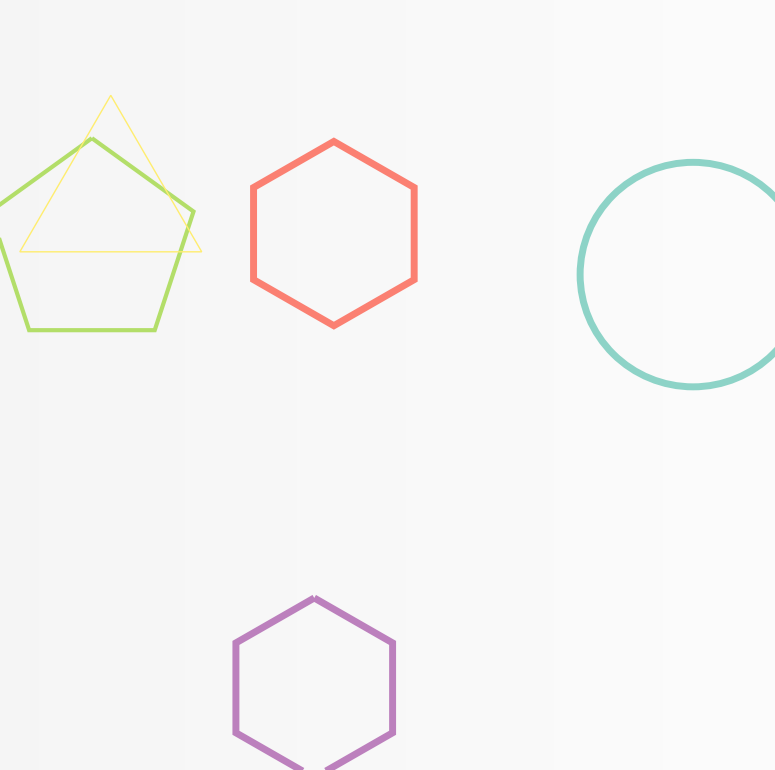[{"shape": "circle", "thickness": 2.5, "radius": 0.73, "center": [0.894, 0.643]}, {"shape": "hexagon", "thickness": 2.5, "radius": 0.6, "center": [0.431, 0.697]}, {"shape": "pentagon", "thickness": 1.5, "radius": 0.69, "center": [0.119, 0.683]}, {"shape": "hexagon", "thickness": 2.5, "radius": 0.58, "center": [0.405, 0.107]}, {"shape": "triangle", "thickness": 0.5, "radius": 0.68, "center": [0.143, 0.741]}]